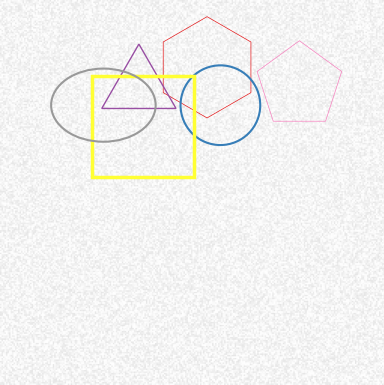[{"shape": "hexagon", "thickness": 0.5, "radius": 0.66, "center": [0.538, 0.825]}, {"shape": "circle", "thickness": 1.5, "radius": 0.52, "center": [0.572, 0.727]}, {"shape": "triangle", "thickness": 1, "radius": 0.56, "center": [0.361, 0.774]}, {"shape": "square", "thickness": 2.5, "radius": 0.66, "center": [0.372, 0.672]}, {"shape": "pentagon", "thickness": 0.5, "radius": 0.58, "center": [0.778, 0.779]}, {"shape": "oval", "thickness": 1.5, "radius": 0.68, "center": [0.269, 0.727]}]